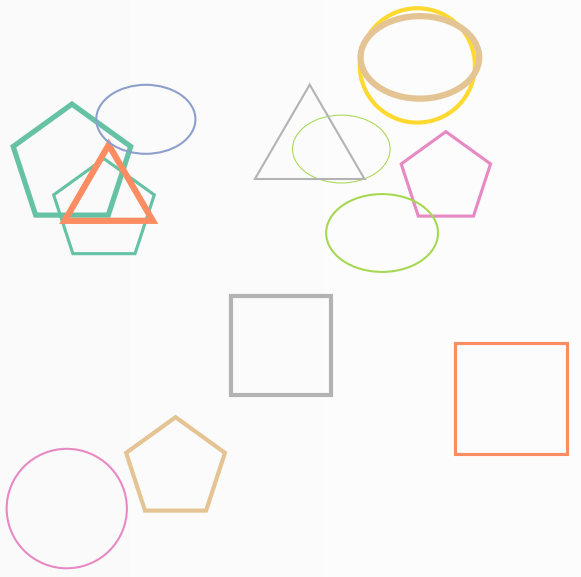[{"shape": "pentagon", "thickness": 1.5, "radius": 0.46, "center": [0.179, 0.634]}, {"shape": "pentagon", "thickness": 2.5, "radius": 0.53, "center": [0.124, 0.713]}, {"shape": "square", "thickness": 1.5, "radius": 0.48, "center": [0.879, 0.308]}, {"shape": "triangle", "thickness": 3, "radius": 0.44, "center": [0.187, 0.661]}, {"shape": "oval", "thickness": 1, "radius": 0.43, "center": [0.251, 0.793]}, {"shape": "circle", "thickness": 1, "radius": 0.52, "center": [0.115, 0.119]}, {"shape": "pentagon", "thickness": 1.5, "radius": 0.4, "center": [0.767, 0.69]}, {"shape": "oval", "thickness": 0.5, "radius": 0.42, "center": [0.587, 0.741]}, {"shape": "oval", "thickness": 1, "radius": 0.48, "center": [0.657, 0.596]}, {"shape": "circle", "thickness": 2, "radius": 0.5, "center": [0.718, 0.886]}, {"shape": "oval", "thickness": 3, "radius": 0.51, "center": [0.722, 0.9]}, {"shape": "pentagon", "thickness": 2, "radius": 0.45, "center": [0.302, 0.187]}, {"shape": "square", "thickness": 2, "radius": 0.43, "center": [0.483, 0.401]}, {"shape": "triangle", "thickness": 1, "radius": 0.54, "center": [0.533, 0.744]}]